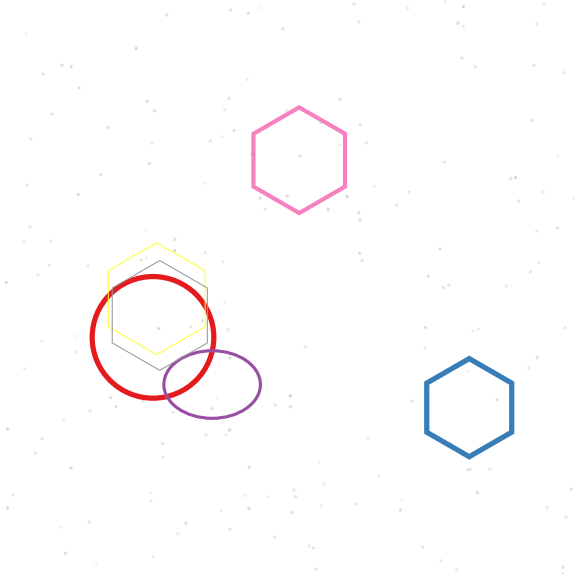[{"shape": "circle", "thickness": 2.5, "radius": 0.53, "center": [0.265, 0.415]}, {"shape": "hexagon", "thickness": 2.5, "radius": 0.42, "center": [0.813, 0.293]}, {"shape": "oval", "thickness": 1.5, "radius": 0.42, "center": [0.367, 0.333]}, {"shape": "hexagon", "thickness": 0.5, "radius": 0.48, "center": [0.271, 0.482]}, {"shape": "hexagon", "thickness": 2, "radius": 0.46, "center": [0.518, 0.722]}, {"shape": "hexagon", "thickness": 0.5, "radius": 0.48, "center": [0.277, 0.453]}]